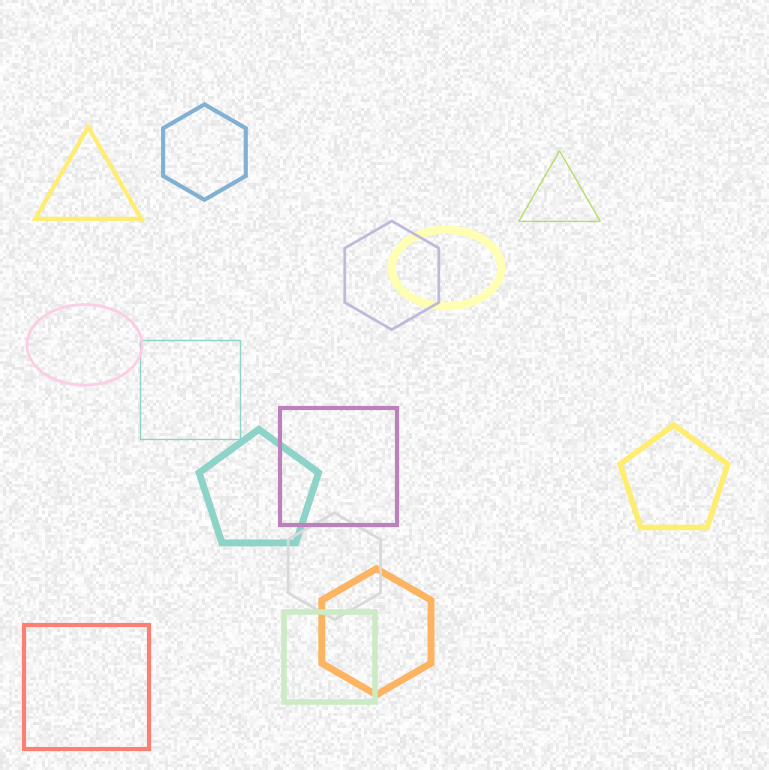[{"shape": "square", "thickness": 0.5, "radius": 0.32, "center": [0.247, 0.494]}, {"shape": "pentagon", "thickness": 2.5, "radius": 0.41, "center": [0.336, 0.361]}, {"shape": "oval", "thickness": 3, "radius": 0.36, "center": [0.58, 0.652]}, {"shape": "hexagon", "thickness": 1, "radius": 0.35, "center": [0.509, 0.642]}, {"shape": "square", "thickness": 1.5, "radius": 0.4, "center": [0.112, 0.108]}, {"shape": "hexagon", "thickness": 1.5, "radius": 0.31, "center": [0.266, 0.802]}, {"shape": "hexagon", "thickness": 2.5, "radius": 0.41, "center": [0.489, 0.18]}, {"shape": "triangle", "thickness": 0.5, "radius": 0.31, "center": [0.727, 0.743]}, {"shape": "oval", "thickness": 1, "radius": 0.37, "center": [0.11, 0.552]}, {"shape": "hexagon", "thickness": 1, "radius": 0.35, "center": [0.434, 0.265]}, {"shape": "square", "thickness": 1.5, "radius": 0.38, "center": [0.44, 0.395]}, {"shape": "square", "thickness": 2, "radius": 0.29, "center": [0.428, 0.147]}, {"shape": "triangle", "thickness": 1.5, "radius": 0.4, "center": [0.115, 0.756]}, {"shape": "pentagon", "thickness": 2, "radius": 0.37, "center": [0.875, 0.375]}]